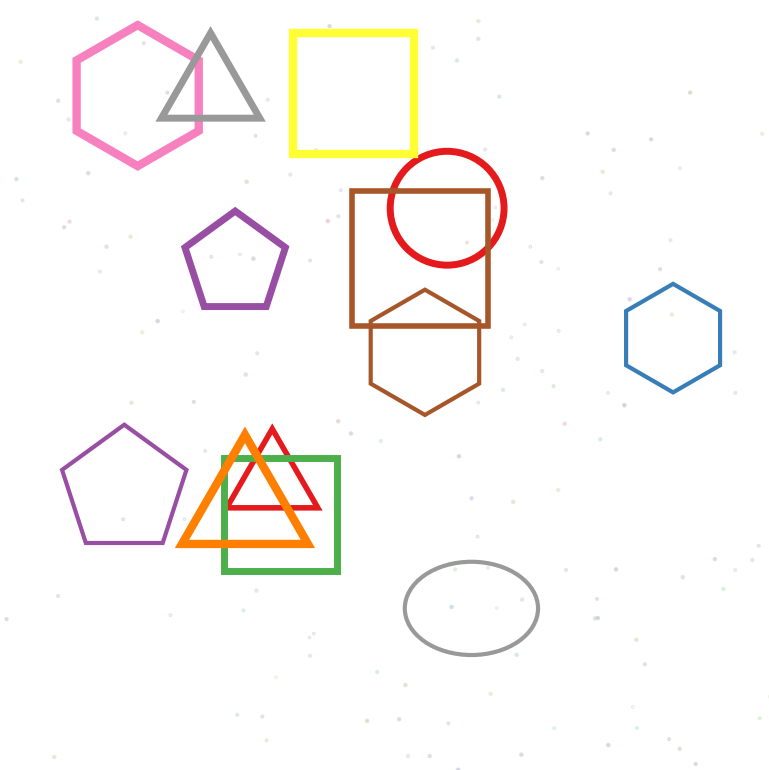[{"shape": "triangle", "thickness": 2, "radius": 0.34, "center": [0.354, 0.375]}, {"shape": "circle", "thickness": 2.5, "radius": 0.37, "center": [0.581, 0.73]}, {"shape": "hexagon", "thickness": 1.5, "radius": 0.35, "center": [0.874, 0.561]}, {"shape": "square", "thickness": 2.5, "radius": 0.37, "center": [0.364, 0.332]}, {"shape": "pentagon", "thickness": 2.5, "radius": 0.34, "center": [0.305, 0.657]}, {"shape": "pentagon", "thickness": 1.5, "radius": 0.42, "center": [0.161, 0.364]}, {"shape": "triangle", "thickness": 3, "radius": 0.47, "center": [0.318, 0.341]}, {"shape": "square", "thickness": 3, "radius": 0.39, "center": [0.459, 0.878]}, {"shape": "square", "thickness": 2, "radius": 0.44, "center": [0.546, 0.664]}, {"shape": "hexagon", "thickness": 1.5, "radius": 0.41, "center": [0.552, 0.542]}, {"shape": "hexagon", "thickness": 3, "radius": 0.46, "center": [0.179, 0.876]}, {"shape": "triangle", "thickness": 2.5, "radius": 0.37, "center": [0.274, 0.883]}, {"shape": "oval", "thickness": 1.5, "radius": 0.43, "center": [0.612, 0.21]}]